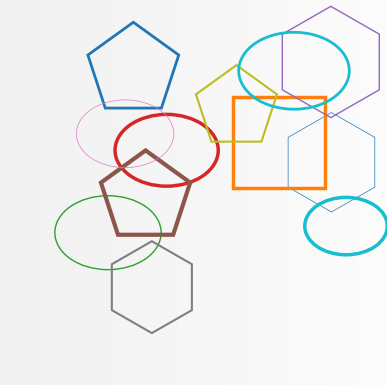[{"shape": "hexagon", "thickness": 0.5, "radius": 0.65, "center": [0.855, 0.579]}, {"shape": "pentagon", "thickness": 2, "radius": 0.62, "center": [0.344, 0.819]}, {"shape": "square", "thickness": 2.5, "radius": 0.59, "center": [0.72, 0.63]}, {"shape": "oval", "thickness": 1, "radius": 0.69, "center": [0.279, 0.396]}, {"shape": "oval", "thickness": 2.5, "radius": 0.67, "center": [0.43, 0.61]}, {"shape": "hexagon", "thickness": 1, "radius": 0.72, "center": [0.854, 0.839]}, {"shape": "pentagon", "thickness": 3, "radius": 0.61, "center": [0.376, 0.488]}, {"shape": "oval", "thickness": 0.5, "radius": 0.63, "center": [0.323, 0.653]}, {"shape": "hexagon", "thickness": 1.5, "radius": 0.6, "center": [0.392, 0.254]}, {"shape": "pentagon", "thickness": 1.5, "radius": 0.55, "center": [0.61, 0.721]}, {"shape": "oval", "thickness": 2, "radius": 0.71, "center": [0.759, 0.816]}, {"shape": "oval", "thickness": 2.5, "radius": 0.53, "center": [0.893, 0.413]}]